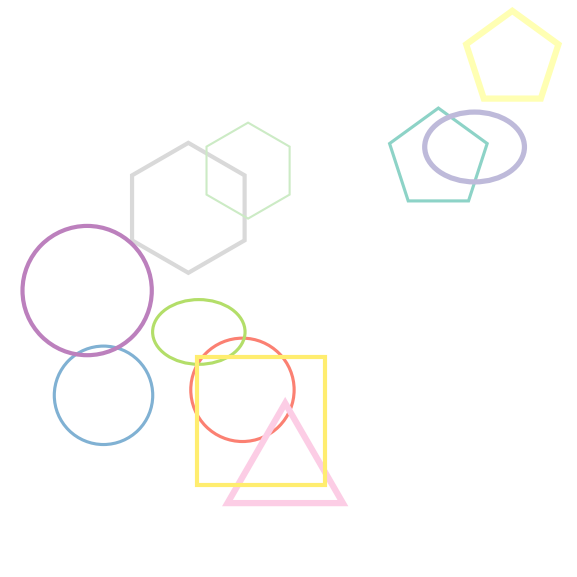[{"shape": "pentagon", "thickness": 1.5, "radius": 0.44, "center": [0.759, 0.723]}, {"shape": "pentagon", "thickness": 3, "radius": 0.42, "center": [0.887, 0.896]}, {"shape": "oval", "thickness": 2.5, "radius": 0.43, "center": [0.822, 0.745]}, {"shape": "circle", "thickness": 1.5, "radius": 0.45, "center": [0.42, 0.324]}, {"shape": "circle", "thickness": 1.5, "radius": 0.43, "center": [0.179, 0.315]}, {"shape": "oval", "thickness": 1.5, "radius": 0.4, "center": [0.344, 0.424]}, {"shape": "triangle", "thickness": 3, "radius": 0.58, "center": [0.494, 0.186]}, {"shape": "hexagon", "thickness": 2, "radius": 0.56, "center": [0.326, 0.639]}, {"shape": "circle", "thickness": 2, "radius": 0.56, "center": [0.151, 0.496]}, {"shape": "hexagon", "thickness": 1, "radius": 0.42, "center": [0.43, 0.704]}, {"shape": "square", "thickness": 2, "radius": 0.55, "center": [0.453, 0.27]}]